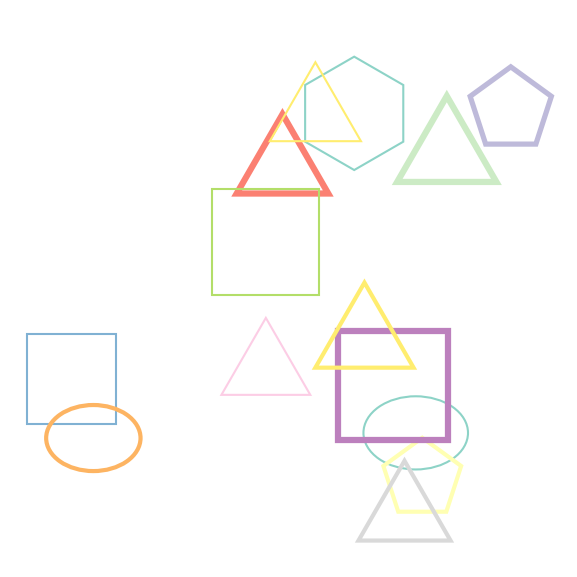[{"shape": "oval", "thickness": 1, "radius": 0.45, "center": [0.72, 0.25]}, {"shape": "hexagon", "thickness": 1, "radius": 0.49, "center": [0.613, 0.803]}, {"shape": "pentagon", "thickness": 2, "radius": 0.35, "center": [0.731, 0.17]}, {"shape": "pentagon", "thickness": 2.5, "radius": 0.37, "center": [0.884, 0.809]}, {"shape": "triangle", "thickness": 3, "radius": 0.46, "center": [0.489, 0.71]}, {"shape": "square", "thickness": 1, "radius": 0.39, "center": [0.124, 0.343]}, {"shape": "oval", "thickness": 2, "radius": 0.41, "center": [0.162, 0.241]}, {"shape": "square", "thickness": 1, "radius": 0.46, "center": [0.459, 0.58]}, {"shape": "triangle", "thickness": 1, "radius": 0.44, "center": [0.46, 0.36]}, {"shape": "triangle", "thickness": 2, "radius": 0.46, "center": [0.7, 0.109]}, {"shape": "square", "thickness": 3, "radius": 0.47, "center": [0.681, 0.332]}, {"shape": "triangle", "thickness": 3, "radius": 0.5, "center": [0.774, 0.734]}, {"shape": "triangle", "thickness": 2, "radius": 0.49, "center": [0.631, 0.412]}, {"shape": "triangle", "thickness": 1, "radius": 0.46, "center": [0.546, 0.8]}]